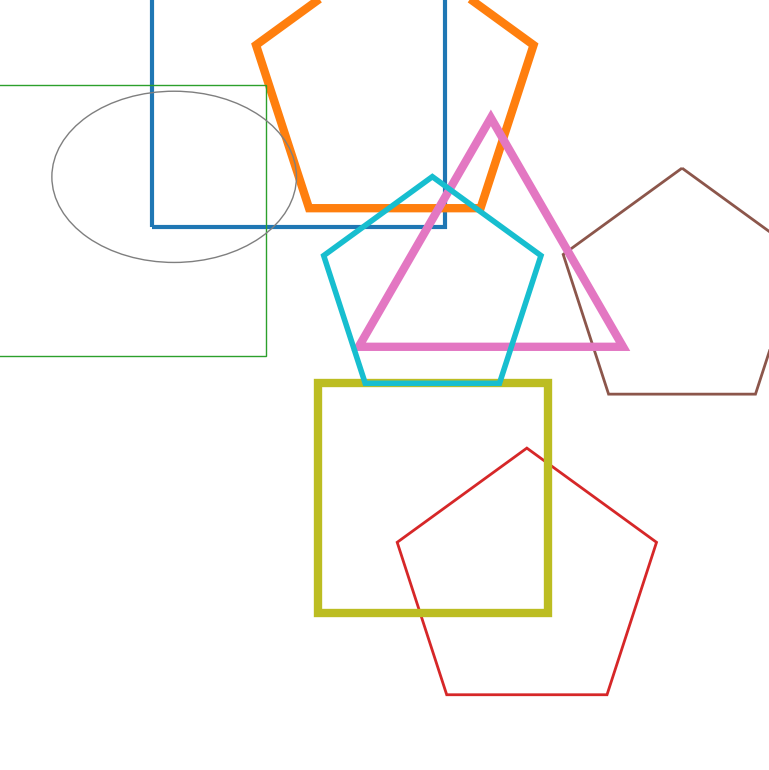[{"shape": "square", "thickness": 1.5, "radius": 0.95, "center": [0.387, 0.896]}, {"shape": "pentagon", "thickness": 3, "radius": 0.95, "center": [0.513, 0.883]}, {"shape": "square", "thickness": 0.5, "radius": 0.88, "center": [0.169, 0.714]}, {"shape": "pentagon", "thickness": 1, "radius": 0.89, "center": [0.684, 0.241]}, {"shape": "pentagon", "thickness": 1, "radius": 0.81, "center": [0.886, 0.619]}, {"shape": "triangle", "thickness": 3, "radius": 0.99, "center": [0.638, 0.649]}, {"shape": "oval", "thickness": 0.5, "radius": 0.79, "center": [0.226, 0.77]}, {"shape": "square", "thickness": 3, "radius": 0.75, "center": [0.562, 0.353]}, {"shape": "pentagon", "thickness": 2, "radius": 0.74, "center": [0.561, 0.622]}]